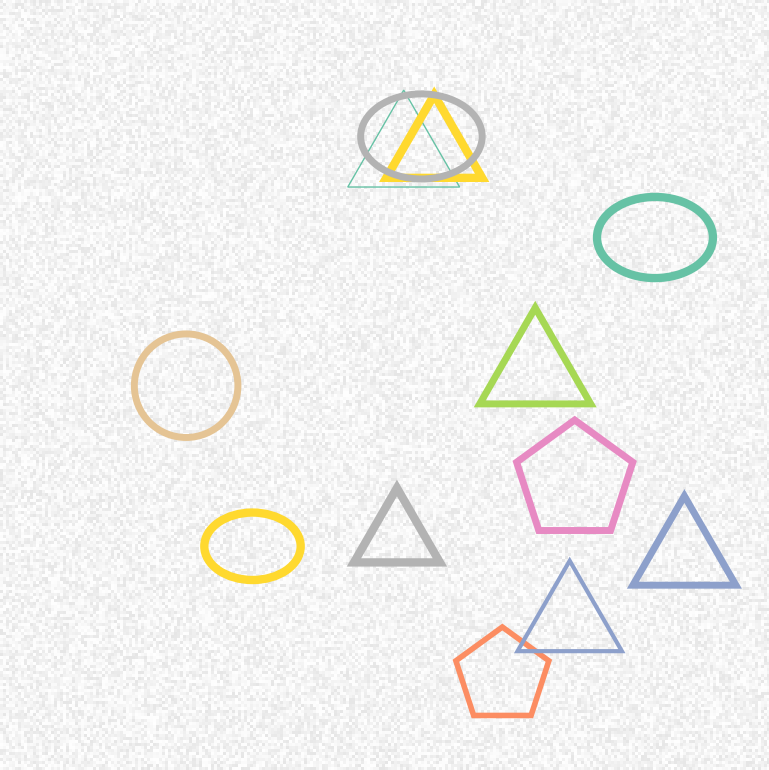[{"shape": "oval", "thickness": 3, "radius": 0.38, "center": [0.851, 0.692]}, {"shape": "triangle", "thickness": 0.5, "radius": 0.42, "center": [0.524, 0.799]}, {"shape": "pentagon", "thickness": 2, "radius": 0.32, "center": [0.652, 0.122]}, {"shape": "triangle", "thickness": 1.5, "radius": 0.39, "center": [0.74, 0.193]}, {"shape": "triangle", "thickness": 2.5, "radius": 0.39, "center": [0.889, 0.279]}, {"shape": "pentagon", "thickness": 2.5, "radius": 0.4, "center": [0.746, 0.375]}, {"shape": "triangle", "thickness": 2.5, "radius": 0.42, "center": [0.695, 0.517]}, {"shape": "oval", "thickness": 3, "radius": 0.31, "center": [0.328, 0.291]}, {"shape": "triangle", "thickness": 3, "radius": 0.36, "center": [0.564, 0.805]}, {"shape": "circle", "thickness": 2.5, "radius": 0.34, "center": [0.242, 0.499]}, {"shape": "oval", "thickness": 2.5, "radius": 0.39, "center": [0.547, 0.823]}, {"shape": "triangle", "thickness": 3, "radius": 0.32, "center": [0.515, 0.302]}]